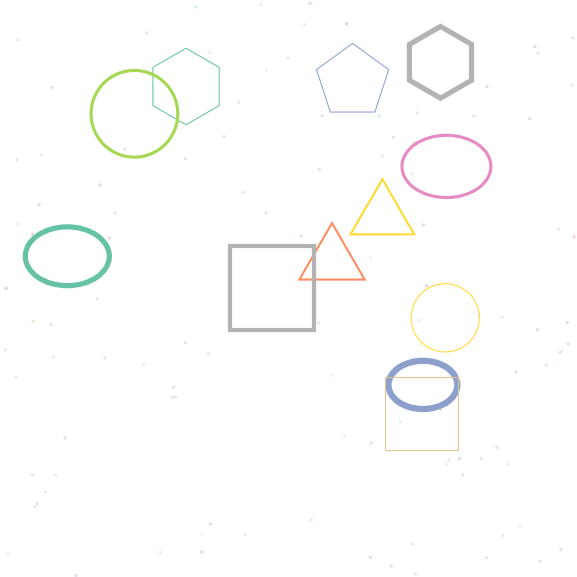[{"shape": "oval", "thickness": 2.5, "radius": 0.36, "center": [0.117, 0.555]}, {"shape": "hexagon", "thickness": 0.5, "radius": 0.33, "center": [0.322, 0.849]}, {"shape": "triangle", "thickness": 1, "radius": 0.33, "center": [0.575, 0.548]}, {"shape": "oval", "thickness": 3, "radius": 0.3, "center": [0.732, 0.333]}, {"shape": "pentagon", "thickness": 0.5, "radius": 0.33, "center": [0.611, 0.858]}, {"shape": "oval", "thickness": 1.5, "radius": 0.38, "center": [0.773, 0.711]}, {"shape": "circle", "thickness": 1.5, "radius": 0.38, "center": [0.233, 0.802]}, {"shape": "circle", "thickness": 0.5, "radius": 0.3, "center": [0.771, 0.449]}, {"shape": "triangle", "thickness": 1, "radius": 0.32, "center": [0.662, 0.625]}, {"shape": "square", "thickness": 0.5, "radius": 0.31, "center": [0.73, 0.284]}, {"shape": "hexagon", "thickness": 2.5, "radius": 0.31, "center": [0.763, 0.891]}, {"shape": "square", "thickness": 2, "radius": 0.36, "center": [0.47, 0.501]}]